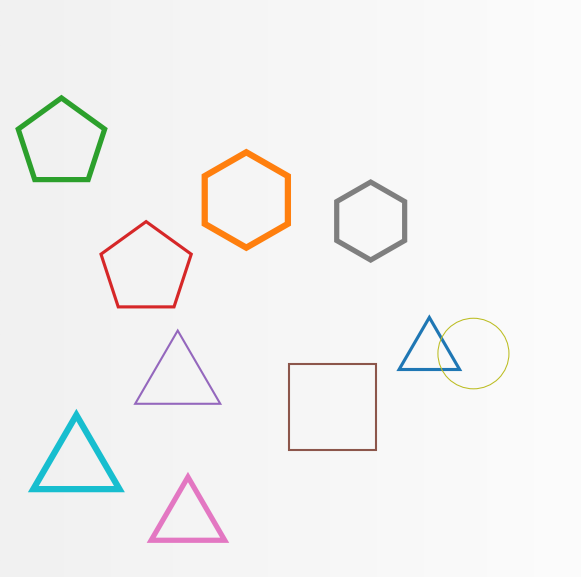[{"shape": "triangle", "thickness": 1.5, "radius": 0.3, "center": [0.739, 0.389]}, {"shape": "hexagon", "thickness": 3, "radius": 0.41, "center": [0.424, 0.653]}, {"shape": "pentagon", "thickness": 2.5, "radius": 0.39, "center": [0.106, 0.751]}, {"shape": "pentagon", "thickness": 1.5, "radius": 0.41, "center": [0.251, 0.534]}, {"shape": "triangle", "thickness": 1, "radius": 0.42, "center": [0.306, 0.342]}, {"shape": "square", "thickness": 1, "radius": 0.37, "center": [0.572, 0.294]}, {"shape": "triangle", "thickness": 2.5, "radius": 0.37, "center": [0.323, 0.1]}, {"shape": "hexagon", "thickness": 2.5, "radius": 0.34, "center": [0.638, 0.616]}, {"shape": "circle", "thickness": 0.5, "radius": 0.31, "center": [0.815, 0.387]}, {"shape": "triangle", "thickness": 3, "radius": 0.43, "center": [0.131, 0.195]}]